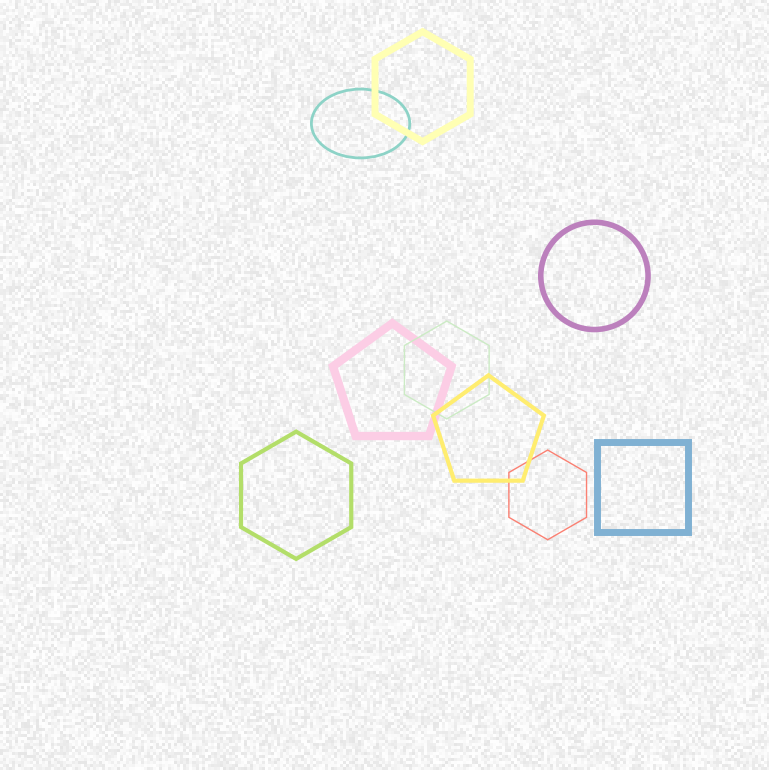[{"shape": "oval", "thickness": 1, "radius": 0.32, "center": [0.468, 0.84]}, {"shape": "hexagon", "thickness": 2.5, "radius": 0.36, "center": [0.549, 0.887]}, {"shape": "hexagon", "thickness": 0.5, "radius": 0.29, "center": [0.711, 0.357]}, {"shape": "square", "thickness": 2.5, "radius": 0.29, "center": [0.834, 0.367]}, {"shape": "hexagon", "thickness": 1.5, "radius": 0.41, "center": [0.385, 0.357]}, {"shape": "pentagon", "thickness": 3, "radius": 0.4, "center": [0.509, 0.499]}, {"shape": "circle", "thickness": 2, "radius": 0.35, "center": [0.772, 0.642]}, {"shape": "hexagon", "thickness": 0.5, "radius": 0.32, "center": [0.58, 0.519]}, {"shape": "pentagon", "thickness": 1.5, "radius": 0.38, "center": [0.634, 0.437]}]